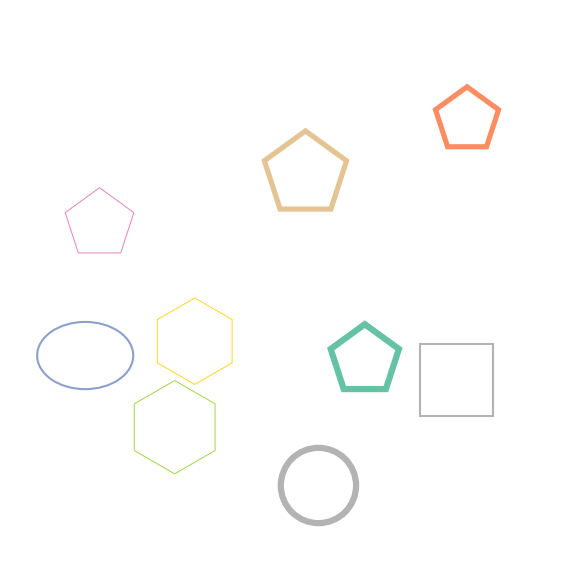[{"shape": "pentagon", "thickness": 3, "radius": 0.31, "center": [0.632, 0.376]}, {"shape": "pentagon", "thickness": 2.5, "radius": 0.29, "center": [0.809, 0.791]}, {"shape": "oval", "thickness": 1, "radius": 0.42, "center": [0.148, 0.383]}, {"shape": "pentagon", "thickness": 0.5, "radius": 0.31, "center": [0.172, 0.612]}, {"shape": "hexagon", "thickness": 0.5, "radius": 0.4, "center": [0.302, 0.259]}, {"shape": "hexagon", "thickness": 0.5, "radius": 0.37, "center": [0.337, 0.408]}, {"shape": "pentagon", "thickness": 2.5, "radius": 0.37, "center": [0.529, 0.698]}, {"shape": "circle", "thickness": 3, "radius": 0.33, "center": [0.551, 0.158]}, {"shape": "square", "thickness": 1, "radius": 0.31, "center": [0.79, 0.341]}]